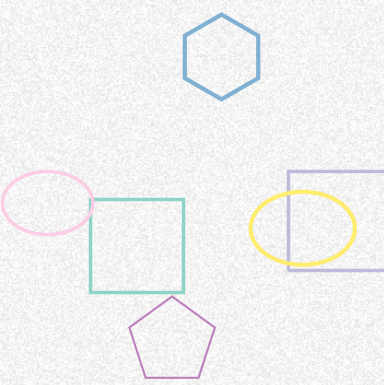[{"shape": "square", "thickness": 2.5, "radius": 0.6, "center": [0.354, 0.362]}, {"shape": "square", "thickness": 2.5, "radius": 0.64, "center": [0.877, 0.426]}, {"shape": "hexagon", "thickness": 3, "radius": 0.55, "center": [0.575, 0.852]}, {"shape": "oval", "thickness": 2.5, "radius": 0.59, "center": [0.124, 0.473]}, {"shape": "pentagon", "thickness": 1.5, "radius": 0.58, "center": [0.447, 0.113]}, {"shape": "oval", "thickness": 3, "radius": 0.68, "center": [0.786, 0.407]}]